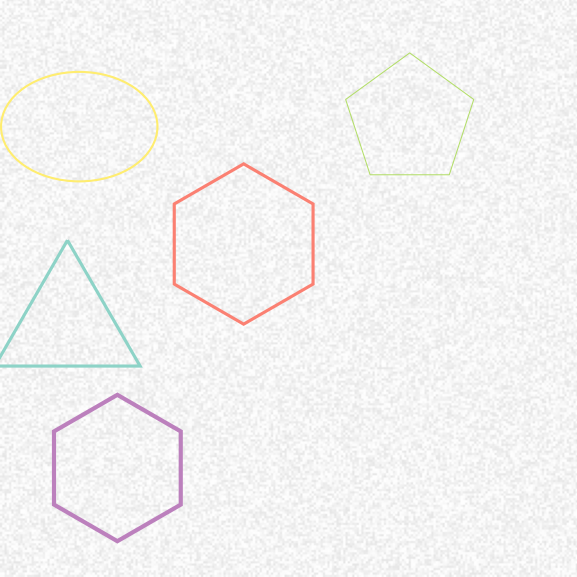[{"shape": "triangle", "thickness": 1.5, "radius": 0.73, "center": [0.117, 0.438]}, {"shape": "hexagon", "thickness": 1.5, "radius": 0.69, "center": [0.422, 0.577]}, {"shape": "pentagon", "thickness": 0.5, "radius": 0.58, "center": [0.709, 0.791]}, {"shape": "hexagon", "thickness": 2, "radius": 0.63, "center": [0.203, 0.189]}, {"shape": "oval", "thickness": 1, "radius": 0.68, "center": [0.137, 0.78]}]